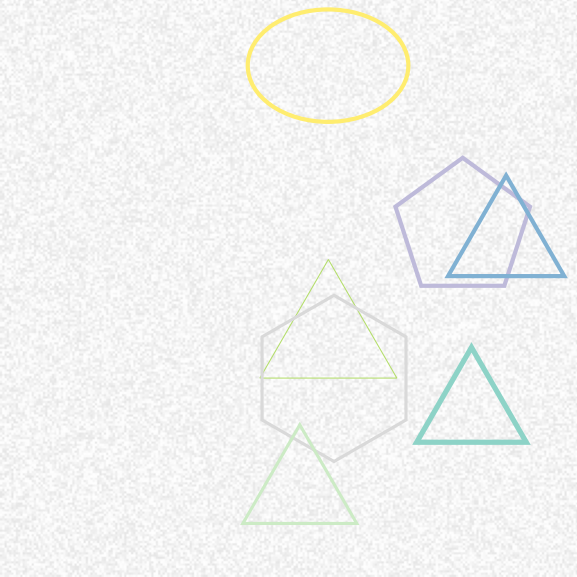[{"shape": "triangle", "thickness": 2.5, "radius": 0.55, "center": [0.816, 0.288]}, {"shape": "pentagon", "thickness": 2, "radius": 0.61, "center": [0.801, 0.603]}, {"shape": "triangle", "thickness": 2, "radius": 0.58, "center": [0.876, 0.579]}, {"shape": "triangle", "thickness": 0.5, "radius": 0.68, "center": [0.569, 0.413]}, {"shape": "hexagon", "thickness": 1.5, "radius": 0.72, "center": [0.578, 0.344]}, {"shape": "triangle", "thickness": 1.5, "radius": 0.57, "center": [0.519, 0.15]}, {"shape": "oval", "thickness": 2, "radius": 0.7, "center": [0.568, 0.885]}]